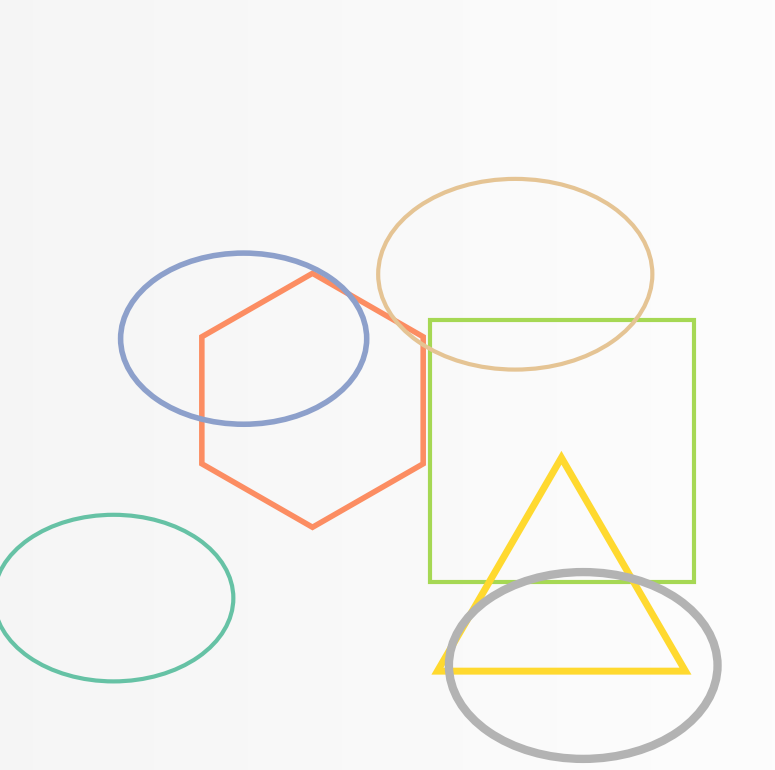[{"shape": "oval", "thickness": 1.5, "radius": 0.77, "center": [0.147, 0.223]}, {"shape": "hexagon", "thickness": 2, "radius": 0.82, "center": [0.403, 0.48]}, {"shape": "oval", "thickness": 2, "radius": 0.79, "center": [0.314, 0.56]}, {"shape": "square", "thickness": 1.5, "radius": 0.85, "center": [0.725, 0.415]}, {"shape": "triangle", "thickness": 2.5, "radius": 0.92, "center": [0.724, 0.221]}, {"shape": "oval", "thickness": 1.5, "radius": 0.88, "center": [0.665, 0.644]}, {"shape": "oval", "thickness": 3, "radius": 0.87, "center": [0.753, 0.136]}]